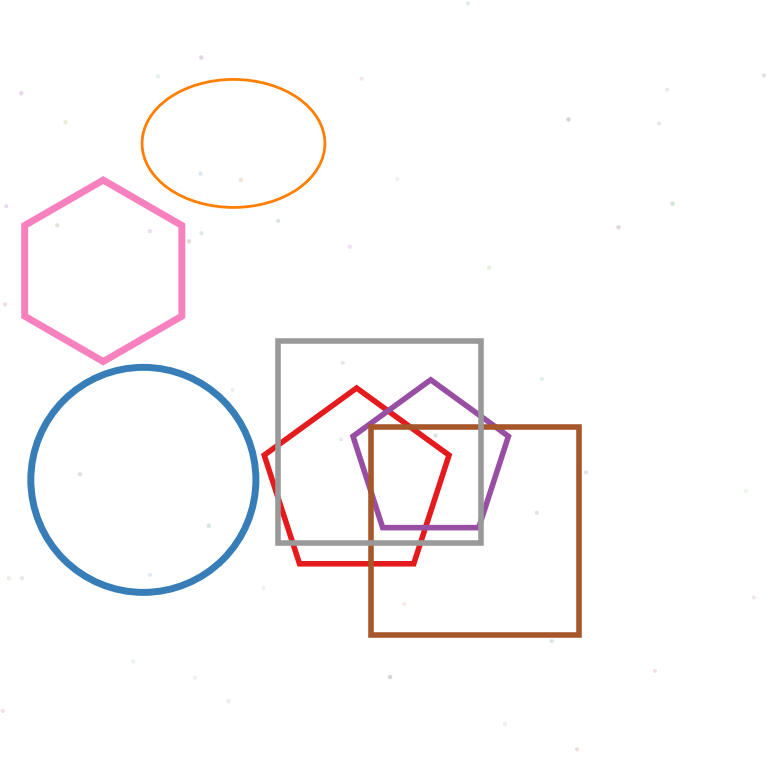[{"shape": "pentagon", "thickness": 2, "radius": 0.63, "center": [0.463, 0.37]}, {"shape": "circle", "thickness": 2.5, "radius": 0.73, "center": [0.186, 0.377]}, {"shape": "pentagon", "thickness": 2, "radius": 0.53, "center": [0.559, 0.401]}, {"shape": "oval", "thickness": 1, "radius": 0.59, "center": [0.303, 0.814]}, {"shape": "square", "thickness": 2, "radius": 0.68, "center": [0.617, 0.311]}, {"shape": "hexagon", "thickness": 2.5, "radius": 0.59, "center": [0.134, 0.648]}, {"shape": "square", "thickness": 2, "radius": 0.66, "center": [0.493, 0.426]}]